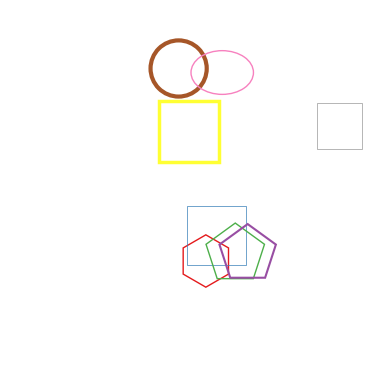[{"shape": "hexagon", "thickness": 1, "radius": 0.34, "center": [0.535, 0.322]}, {"shape": "square", "thickness": 0.5, "radius": 0.38, "center": [0.563, 0.388]}, {"shape": "pentagon", "thickness": 1, "radius": 0.4, "center": [0.611, 0.341]}, {"shape": "pentagon", "thickness": 1.5, "radius": 0.39, "center": [0.643, 0.341]}, {"shape": "square", "thickness": 2.5, "radius": 0.39, "center": [0.491, 0.658]}, {"shape": "circle", "thickness": 3, "radius": 0.36, "center": [0.464, 0.822]}, {"shape": "oval", "thickness": 1, "radius": 0.41, "center": [0.577, 0.812]}, {"shape": "square", "thickness": 0.5, "radius": 0.3, "center": [0.882, 0.673]}]